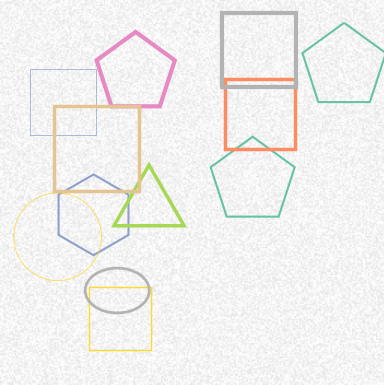[{"shape": "pentagon", "thickness": 1.5, "radius": 0.57, "center": [0.656, 0.53]}, {"shape": "pentagon", "thickness": 1.5, "radius": 0.57, "center": [0.894, 0.827]}, {"shape": "square", "thickness": 2.5, "radius": 0.45, "center": [0.675, 0.704]}, {"shape": "hexagon", "thickness": 1.5, "radius": 0.52, "center": [0.243, 0.442]}, {"shape": "square", "thickness": 0.5, "radius": 0.43, "center": [0.163, 0.736]}, {"shape": "pentagon", "thickness": 3, "radius": 0.53, "center": [0.352, 0.81]}, {"shape": "triangle", "thickness": 2.5, "radius": 0.53, "center": [0.387, 0.466]}, {"shape": "circle", "thickness": 0.5, "radius": 0.57, "center": [0.15, 0.385]}, {"shape": "square", "thickness": 1, "radius": 0.41, "center": [0.312, 0.173]}, {"shape": "square", "thickness": 2.5, "radius": 0.55, "center": [0.25, 0.614]}, {"shape": "square", "thickness": 3, "radius": 0.48, "center": [0.674, 0.87]}, {"shape": "oval", "thickness": 2, "radius": 0.42, "center": [0.304, 0.245]}]